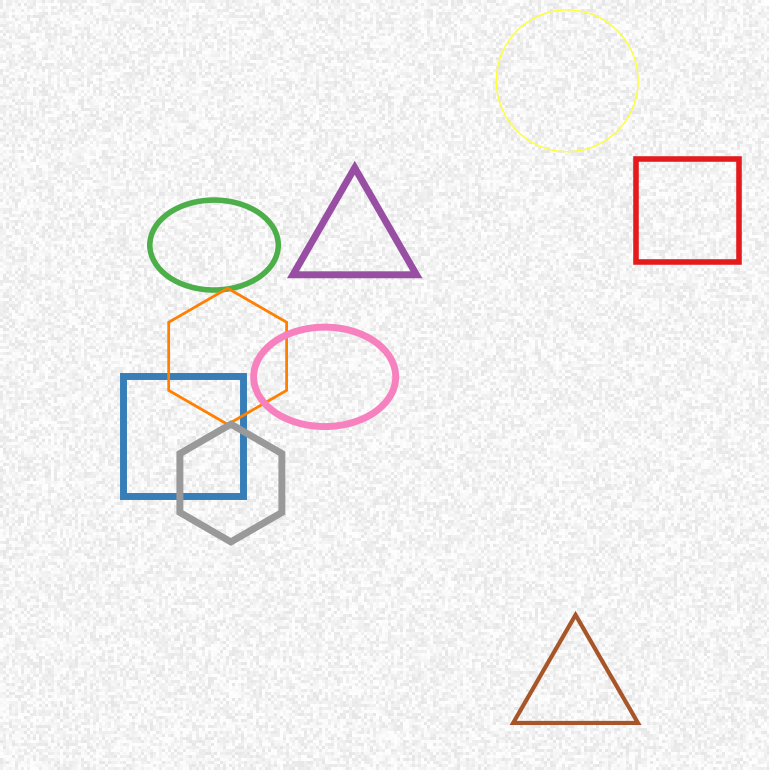[{"shape": "square", "thickness": 2, "radius": 0.34, "center": [0.893, 0.727]}, {"shape": "square", "thickness": 2.5, "radius": 0.39, "center": [0.238, 0.434]}, {"shape": "oval", "thickness": 2, "radius": 0.42, "center": [0.278, 0.682]}, {"shape": "triangle", "thickness": 2.5, "radius": 0.46, "center": [0.461, 0.689]}, {"shape": "hexagon", "thickness": 1, "radius": 0.44, "center": [0.296, 0.537]}, {"shape": "circle", "thickness": 0.5, "radius": 0.46, "center": [0.737, 0.895]}, {"shape": "triangle", "thickness": 1.5, "radius": 0.47, "center": [0.747, 0.108]}, {"shape": "oval", "thickness": 2.5, "radius": 0.46, "center": [0.422, 0.511]}, {"shape": "hexagon", "thickness": 2.5, "radius": 0.38, "center": [0.3, 0.373]}]